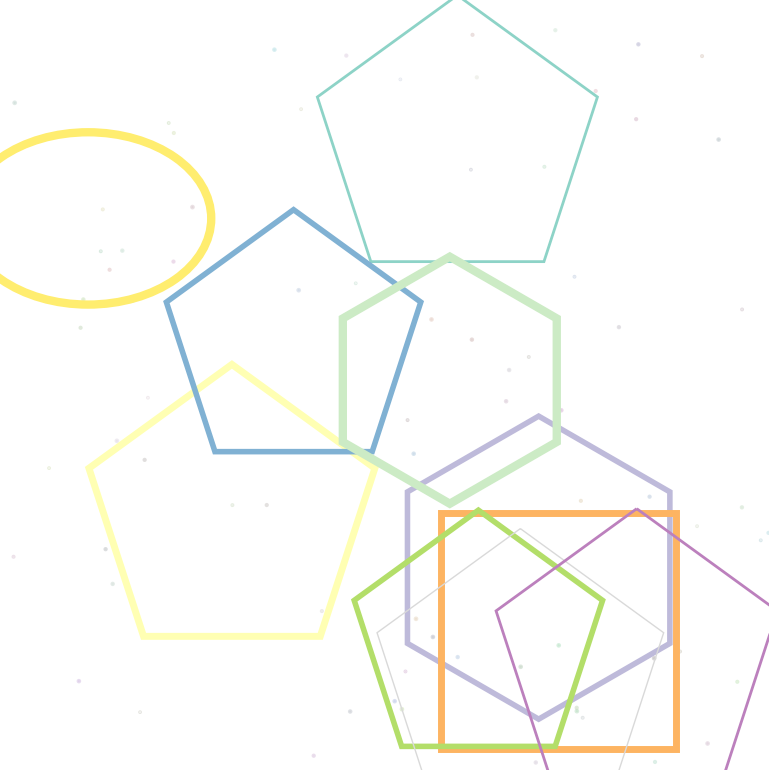[{"shape": "pentagon", "thickness": 1, "radius": 0.96, "center": [0.594, 0.815]}, {"shape": "pentagon", "thickness": 2.5, "radius": 0.98, "center": [0.301, 0.332]}, {"shape": "hexagon", "thickness": 2, "radius": 0.98, "center": [0.7, 0.263]}, {"shape": "pentagon", "thickness": 2, "radius": 0.87, "center": [0.381, 0.554]}, {"shape": "square", "thickness": 2.5, "radius": 0.77, "center": [0.725, 0.181]}, {"shape": "pentagon", "thickness": 2, "radius": 0.85, "center": [0.621, 0.168]}, {"shape": "pentagon", "thickness": 0.5, "radius": 0.98, "center": [0.676, 0.118]}, {"shape": "pentagon", "thickness": 1, "radius": 0.96, "center": [0.827, 0.147]}, {"shape": "hexagon", "thickness": 3, "radius": 0.8, "center": [0.584, 0.506]}, {"shape": "oval", "thickness": 3, "radius": 0.8, "center": [0.114, 0.716]}]